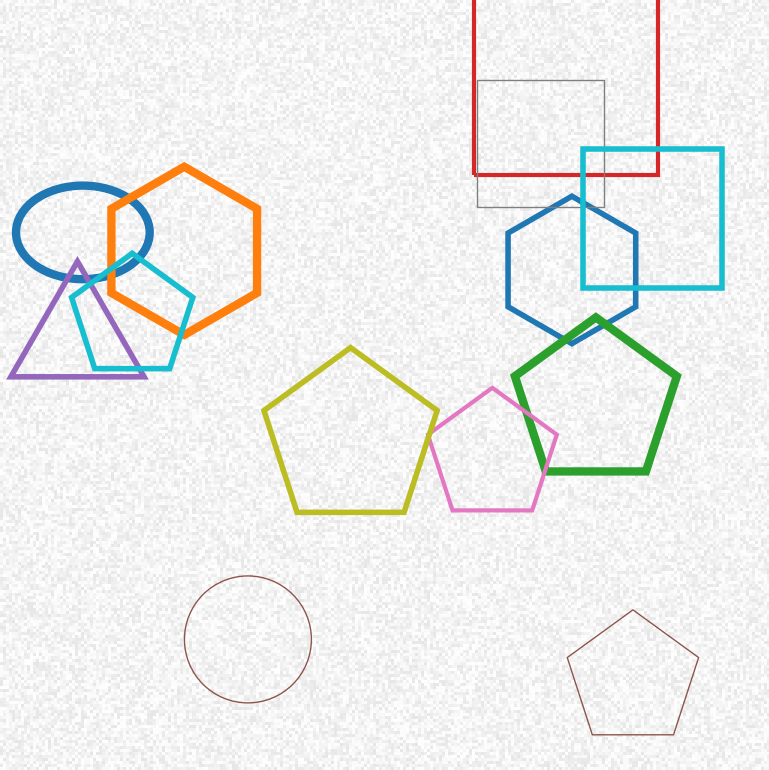[{"shape": "hexagon", "thickness": 2, "radius": 0.48, "center": [0.743, 0.649]}, {"shape": "oval", "thickness": 3, "radius": 0.43, "center": [0.108, 0.698]}, {"shape": "hexagon", "thickness": 3, "radius": 0.55, "center": [0.239, 0.674]}, {"shape": "pentagon", "thickness": 3, "radius": 0.55, "center": [0.774, 0.477]}, {"shape": "square", "thickness": 1.5, "radius": 0.6, "center": [0.735, 0.892]}, {"shape": "triangle", "thickness": 2, "radius": 0.5, "center": [0.101, 0.561]}, {"shape": "circle", "thickness": 0.5, "radius": 0.41, "center": [0.322, 0.17]}, {"shape": "pentagon", "thickness": 0.5, "radius": 0.45, "center": [0.822, 0.118]}, {"shape": "pentagon", "thickness": 1.5, "radius": 0.44, "center": [0.639, 0.408]}, {"shape": "square", "thickness": 0.5, "radius": 0.41, "center": [0.702, 0.813]}, {"shape": "pentagon", "thickness": 2, "radius": 0.59, "center": [0.455, 0.43]}, {"shape": "square", "thickness": 2, "radius": 0.45, "center": [0.847, 0.716]}, {"shape": "pentagon", "thickness": 2, "radius": 0.41, "center": [0.172, 0.588]}]